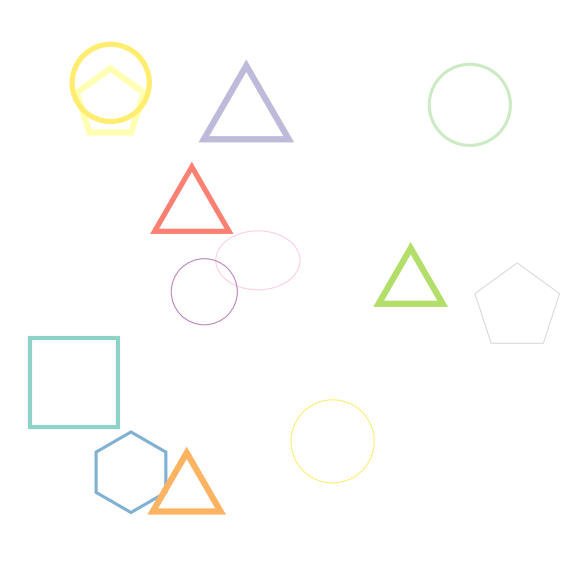[{"shape": "square", "thickness": 2, "radius": 0.38, "center": [0.128, 0.336]}, {"shape": "pentagon", "thickness": 3, "radius": 0.31, "center": [0.191, 0.819]}, {"shape": "triangle", "thickness": 3, "radius": 0.42, "center": [0.426, 0.8]}, {"shape": "triangle", "thickness": 2.5, "radius": 0.37, "center": [0.332, 0.636]}, {"shape": "hexagon", "thickness": 1.5, "radius": 0.35, "center": [0.227, 0.181]}, {"shape": "triangle", "thickness": 3, "radius": 0.34, "center": [0.323, 0.147]}, {"shape": "triangle", "thickness": 3, "radius": 0.32, "center": [0.711, 0.505]}, {"shape": "oval", "thickness": 0.5, "radius": 0.36, "center": [0.447, 0.548]}, {"shape": "pentagon", "thickness": 0.5, "radius": 0.38, "center": [0.896, 0.467]}, {"shape": "circle", "thickness": 0.5, "radius": 0.29, "center": [0.354, 0.494]}, {"shape": "circle", "thickness": 1.5, "radius": 0.35, "center": [0.814, 0.818]}, {"shape": "circle", "thickness": 2.5, "radius": 0.33, "center": [0.192, 0.856]}, {"shape": "circle", "thickness": 0.5, "radius": 0.36, "center": [0.576, 0.235]}]